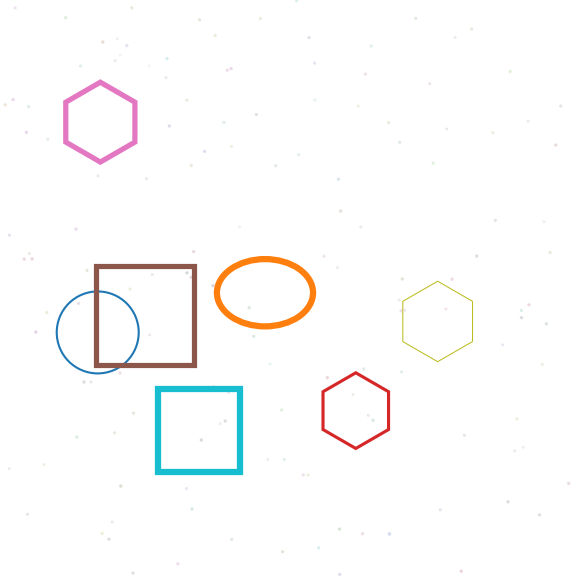[{"shape": "circle", "thickness": 1, "radius": 0.35, "center": [0.169, 0.424]}, {"shape": "oval", "thickness": 3, "radius": 0.42, "center": [0.459, 0.492]}, {"shape": "hexagon", "thickness": 1.5, "radius": 0.33, "center": [0.616, 0.288]}, {"shape": "square", "thickness": 2.5, "radius": 0.43, "center": [0.251, 0.453]}, {"shape": "hexagon", "thickness": 2.5, "radius": 0.35, "center": [0.174, 0.788]}, {"shape": "hexagon", "thickness": 0.5, "radius": 0.35, "center": [0.758, 0.443]}, {"shape": "square", "thickness": 3, "radius": 0.36, "center": [0.344, 0.253]}]